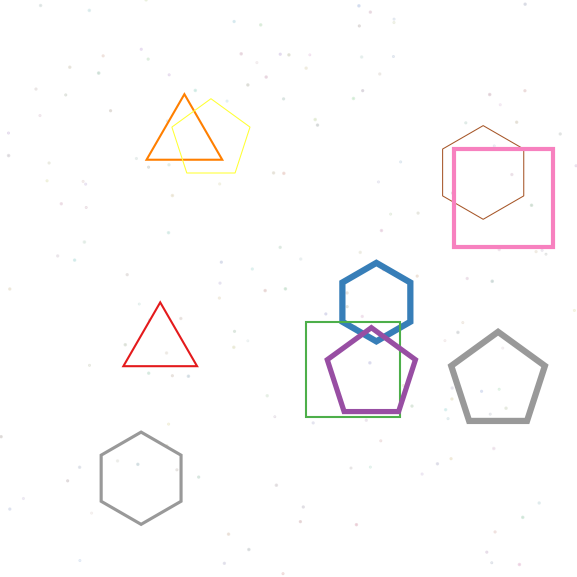[{"shape": "triangle", "thickness": 1, "radius": 0.37, "center": [0.277, 0.402]}, {"shape": "hexagon", "thickness": 3, "radius": 0.34, "center": [0.652, 0.476]}, {"shape": "square", "thickness": 1, "radius": 0.41, "center": [0.612, 0.359]}, {"shape": "pentagon", "thickness": 2.5, "radius": 0.4, "center": [0.643, 0.351]}, {"shape": "triangle", "thickness": 1, "radius": 0.38, "center": [0.319, 0.76]}, {"shape": "pentagon", "thickness": 0.5, "radius": 0.36, "center": [0.365, 0.757]}, {"shape": "hexagon", "thickness": 0.5, "radius": 0.41, "center": [0.837, 0.7]}, {"shape": "square", "thickness": 2, "radius": 0.43, "center": [0.872, 0.657]}, {"shape": "hexagon", "thickness": 1.5, "radius": 0.4, "center": [0.244, 0.171]}, {"shape": "pentagon", "thickness": 3, "radius": 0.43, "center": [0.862, 0.339]}]